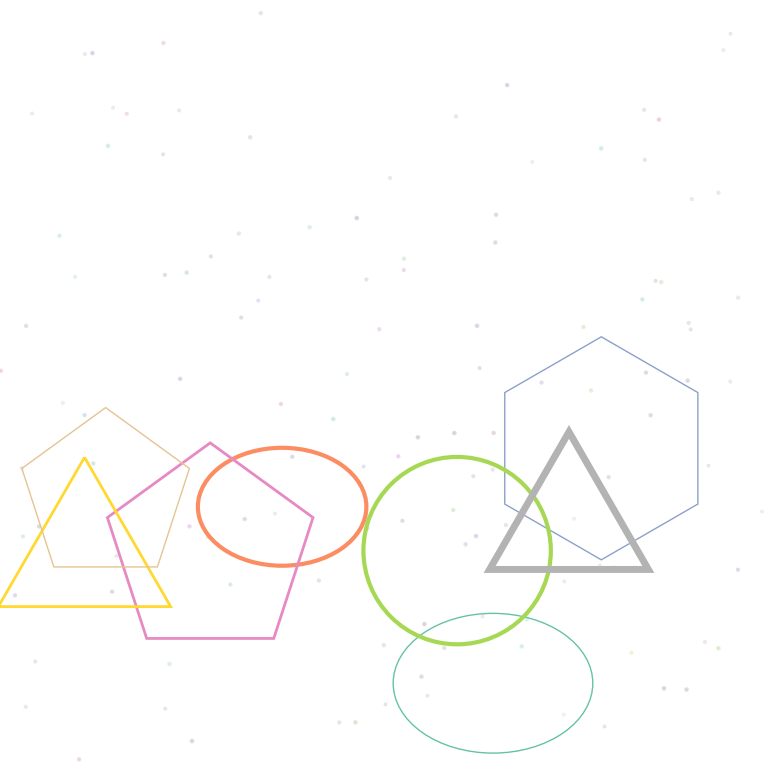[{"shape": "oval", "thickness": 0.5, "radius": 0.65, "center": [0.64, 0.113]}, {"shape": "oval", "thickness": 1.5, "radius": 0.55, "center": [0.366, 0.342]}, {"shape": "hexagon", "thickness": 0.5, "radius": 0.72, "center": [0.781, 0.418]}, {"shape": "pentagon", "thickness": 1, "radius": 0.7, "center": [0.273, 0.284]}, {"shape": "circle", "thickness": 1.5, "radius": 0.61, "center": [0.594, 0.285]}, {"shape": "triangle", "thickness": 1, "radius": 0.65, "center": [0.11, 0.277]}, {"shape": "pentagon", "thickness": 0.5, "radius": 0.57, "center": [0.137, 0.356]}, {"shape": "triangle", "thickness": 2.5, "radius": 0.6, "center": [0.739, 0.32]}]